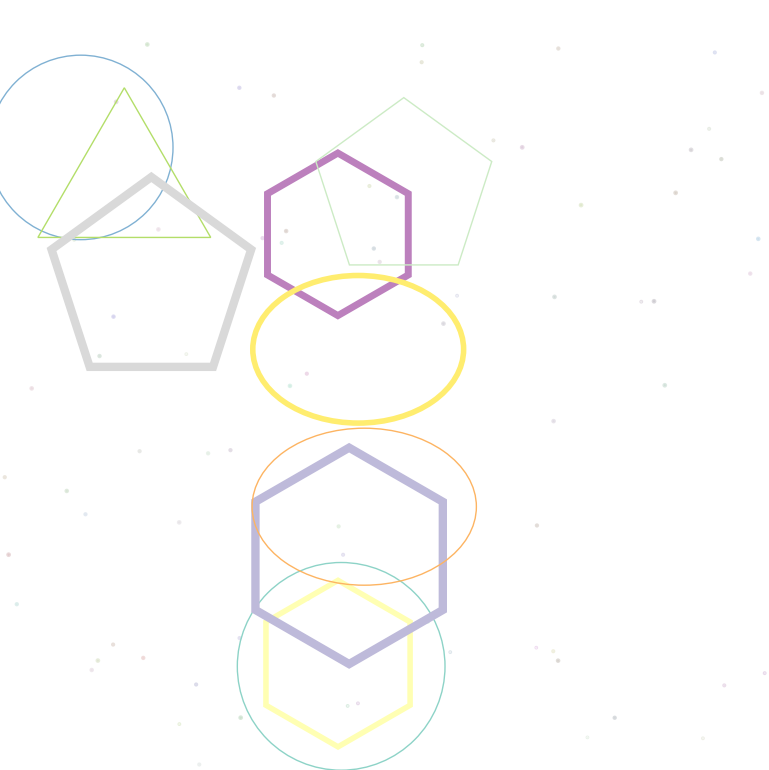[{"shape": "circle", "thickness": 0.5, "radius": 0.67, "center": [0.443, 0.135]}, {"shape": "hexagon", "thickness": 2, "radius": 0.54, "center": [0.439, 0.138]}, {"shape": "hexagon", "thickness": 3, "radius": 0.7, "center": [0.453, 0.278]}, {"shape": "circle", "thickness": 0.5, "radius": 0.6, "center": [0.105, 0.809]}, {"shape": "oval", "thickness": 0.5, "radius": 0.73, "center": [0.473, 0.342]}, {"shape": "triangle", "thickness": 0.5, "radius": 0.65, "center": [0.161, 0.756]}, {"shape": "pentagon", "thickness": 3, "radius": 0.68, "center": [0.197, 0.634]}, {"shape": "hexagon", "thickness": 2.5, "radius": 0.53, "center": [0.439, 0.696]}, {"shape": "pentagon", "thickness": 0.5, "radius": 0.6, "center": [0.524, 0.753]}, {"shape": "oval", "thickness": 2, "radius": 0.68, "center": [0.465, 0.546]}]